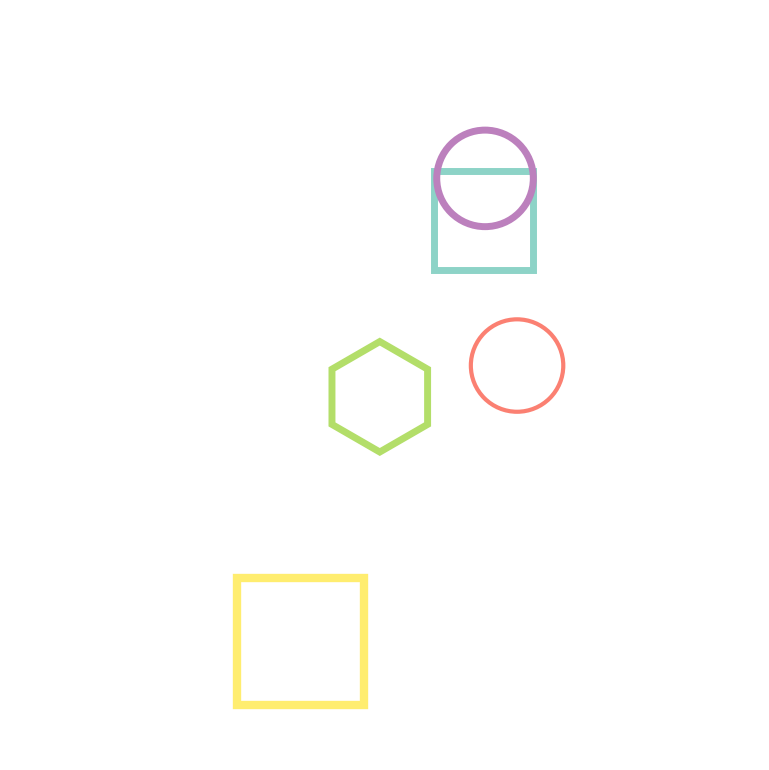[{"shape": "square", "thickness": 2.5, "radius": 0.32, "center": [0.628, 0.714]}, {"shape": "circle", "thickness": 1.5, "radius": 0.3, "center": [0.672, 0.525]}, {"shape": "hexagon", "thickness": 2.5, "radius": 0.36, "center": [0.493, 0.485]}, {"shape": "circle", "thickness": 2.5, "radius": 0.31, "center": [0.63, 0.768]}, {"shape": "square", "thickness": 3, "radius": 0.41, "center": [0.39, 0.167]}]